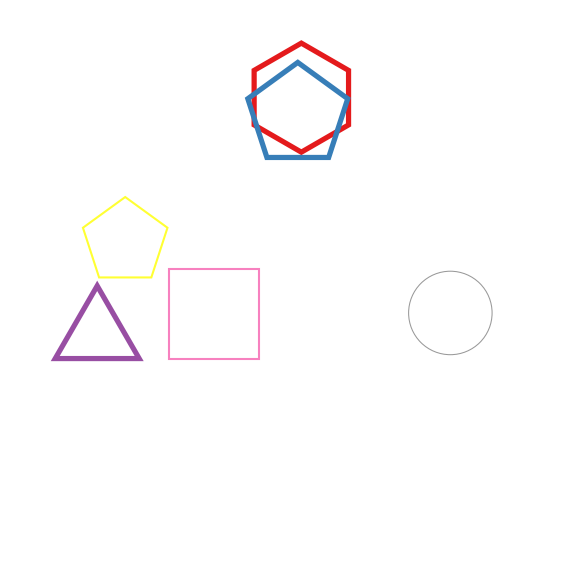[{"shape": "hexagon", "thickness": 2.5, "radius": 0.47, "center": [0.522, 0.83]}, {"shape": "pentagon", "thickness": 2.5, "radius": 0.45, "center": [0.516, 0.8]}, {"shape": "triangle", "thickness": 2.5, "radius": 0.42, "center": [0.168, 0.42]}, {"shape": "pentagon", "thickness": 1, "radius": 0.38, "center": [0.217, 0.581]}, {"shape": "square", "thickness": 1, "radius": 0.39, "center": [0.371, 0.456]}, {"shape": "circle", "thickness": 0.5, "radius": 0.36, "center": [0.78, 0.457]}]